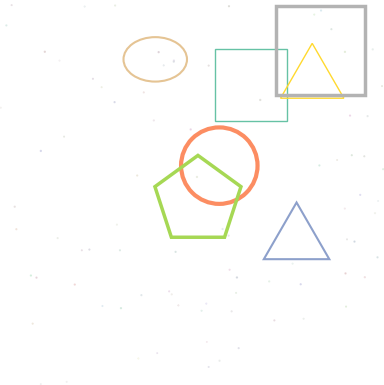[{"shape": "square", "thickness": 1, "radius": 0.47, "center": [0.652, 0.779]}, {"shape": "circle", "thickness": 3, "radius": 0.5, "center": [0.57, 0.57]}, {"shape": "triangle", "thickness": 1.5, "radius": 0.49, "center": [0.77, 0.376]}, {"shape": "pentagon", "thickness": 2.5, "radius": 0.59, "center": [0.514, 0.479]}, {"shape": "triangle", "thickness": 1, "radius": 0.47, "center": [0.811, 0.792]}, {"shape": "oval", "thickness": 1.5, "radius": 0.41, "center": [0.403, 0.846]}, {"shape": "square", "thickness": 2.5, "radius": 0.58, "center": [0.833, 0.87]}]